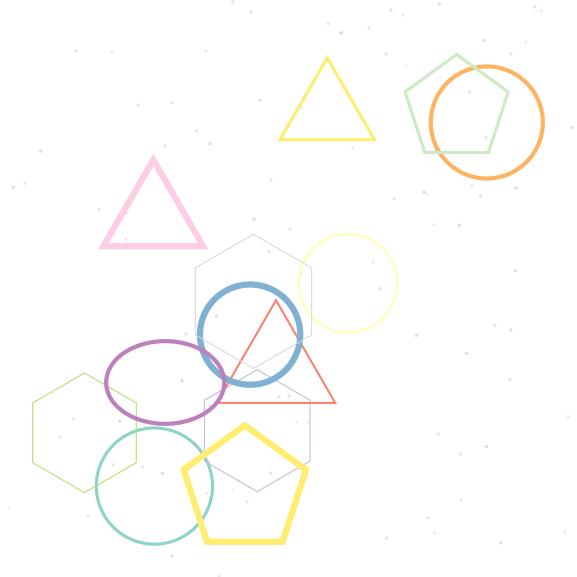[{"shape": "circle", "thickness": 1.5, "radius": 0.5, "center": [0.267, 0.157]}, {"shape": "circle", "thickness": 1, "radius": 0.43, "center": [0.603, 0.509]}, {"shape": "hexagon", "thickness": 0.5, "radius": 0.53, "center": [0.445, 0.253]}, {"shape": "triangle", "thickness": 1, "radius": 0.59, "center": [0.478, 0.361]}, {"shape": "circle", "thickness": 3, "radius": 0.43, "center": [0.433, 0.42]}, {"shape": "circle", "thickness": 2, "radius": 0.49, "center": [0.843, 0.787]}, {"shape": "hexagon", "thickness": 0.5, "radius": 0.52, "center": [0.146, 0.25]}, {"shape": "triangle", "thickness": 3, "radius": 0.5, "center": [0.266, 0.623]}, {"shape": "hexagon", "thickness": 0.5, "radius": 0.58, "center": [0.439, 0.477]}, {"shape": "oval", "thickness": 2, "radius": 0.51, "center": [0.286, 0.337]}, {"shape": "pentagon", "thickness": 1.5, "radius": 0.47, "center": [0.791, 0.811]}, {"shape": "triangle", "thickness": 1.5, "radius": 0.47, "center": [0.567, 0.805]}, {"shape": "pentagon", "thickness": 3, "radius": 0.56, "center": [0.424, 0.151]}]